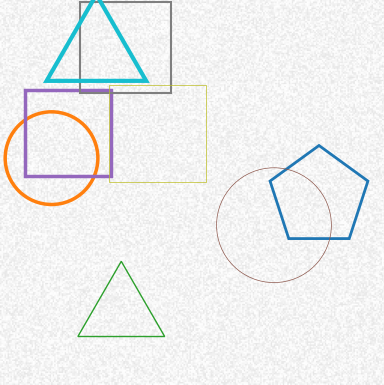[{"shape": "pentagon", "thickness": 2, "radius": 0.67, "center": [0.829, 0.488]}, {"shape": "circle", "thickness": 2.5, "radius": 0.6, "center": [0.134, 0.589]}, {"shape": "triangle", "thickness": 1, "radius": 0.65, "center": [0.315, 0.191]}, {"shape": "square", "thickness": 2.5, "radius": 0.56, "center": [0.177, 0.654]}, {"shape": "circle", "thickness": 0.5, "radius": 0.75, "center": [0.712, 0.415]}, {"shape": "square", "thickness": 1.5, "radius": 0.59, "center": [0.326, 0.877]}, {"shape": "square", "thickness": 0.5, "radius": 0.63, "center": [0.409, 0.653]}, {"shape": "triangle", "thickness": 3, "radius": 0.75, "center": [0.25, 0.865]}]